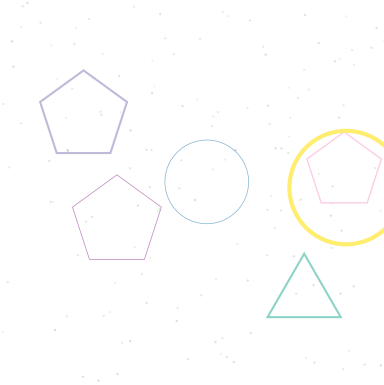[{"shape": "triangle", "thickness": 1.5, "radius": 0.55, "center": [0.79, 0.231]}, {"shape": "pentagon", "thickness": 1.5, "radius": 0.59, "center": [0.217, 0.698]}, {"shape": "circle", "thickness": 0.5, "radius": 0.54, "center": [0.537, 0.528]}, {"shape": "pentagon", "thickness": 1, "radius": 0.51, "center": [0.894, 0.555]}, {"shape": "pentagon", "thickness": 0.5, "radius": 0.61, "center": [0.304, 0.424]}, {"shape": "circle", "thickness": 3, "radius": 0.74, "center": [0.899, 0.513]}]